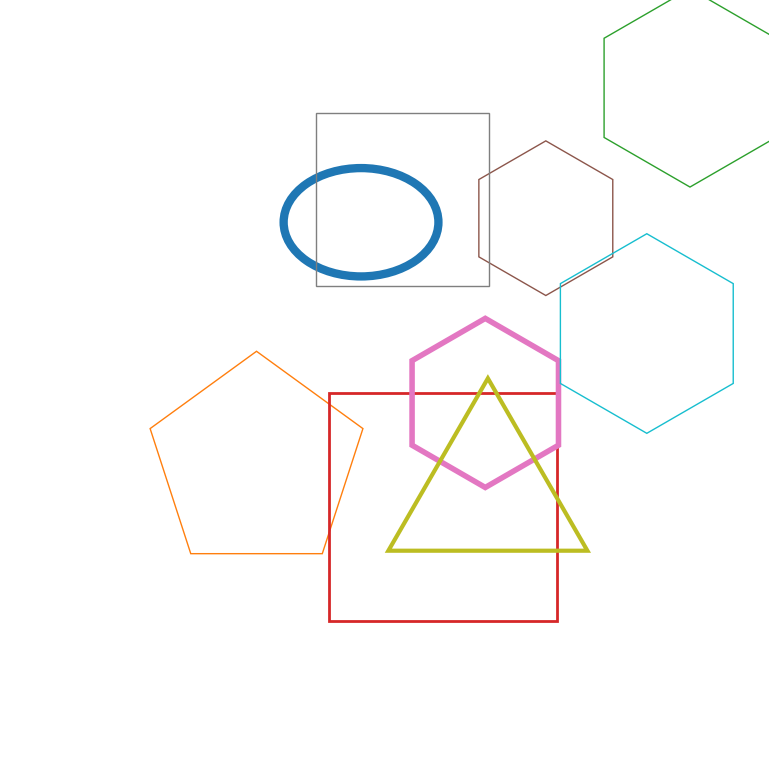[{"shape": "oval", "thickness": 3, "radius": 0.5, "center": [0.469, 0.711]}, {"shape": "pentagon", "thickness": 0.5, "radius": 0.73, "center": [0.333, 0.398]}, {"shape": "hexagon", "thickness": 0.5, "radius": 0.64, "center": [0.896, 0.886]}, {"shape": "square", "thickness": 1, "radius": 0.74, "center": [0.575, 0.342]}, {"shape": "hexagon", "thickness": 0.5, "radius": 0.5, "center": [0.709, 0.717]}, {"shape": "hexagon", "thickness": 2, "radius": 0.55, "center": [0.63, 0.477]}, {"shape": "square", "thickness": 0.5, "radius": 0.56, "center": [0.522, 0.741]}, {"shape": "triangle", "thickness": 1.5, "radius": 0.75, "center": [0.634, 0.359]}, {"shape": "hexagon", "thickness": 0.5, "radius": 0.65, "center": [0.84, 0.567]}]